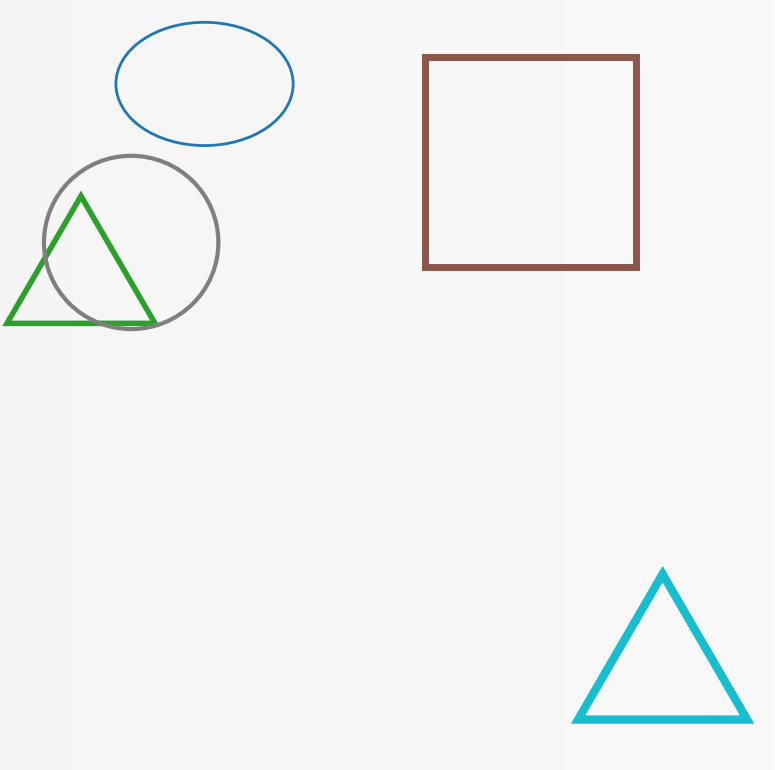[{"shape": "oval", "thickness": 1, "radius": 0.57, "center": [0.264, 0.891]}, {"shape": "triangle", "thickness": 2, "radius": 0.55, "center": [0.104, 0.635]}, {"shape": "square", "thickness": 2.5, "radius": 0.68, "center": [0.684, 0.789]}, {"shape": "circle", "thickness": 1.5, "radius": 0.56, "center": [0.169, 0.685]}, {"shape": "triangle", "thickness": 3, "radius": 0.63, "center": [0.855, 0.128]}]